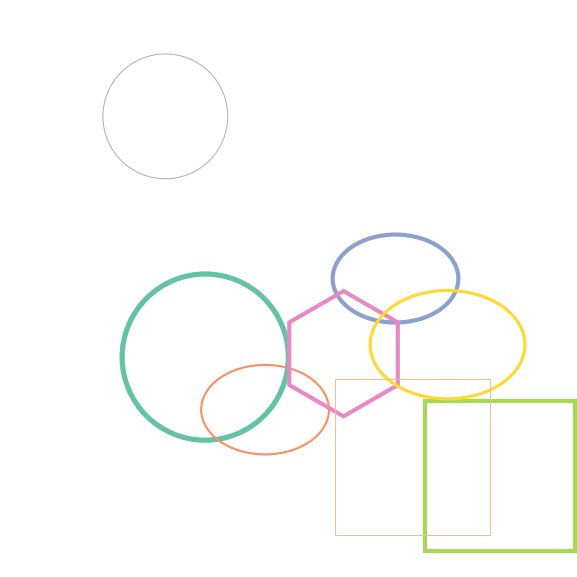[{"shape": "circle", "thickness": 2.5, "radius": 0.72, "center": [0.355, 0.381]}, {"shape": "oval", "thickness": 1, "radius": 0.55, "center": [0.459, 0.29]}, {"shape": "oval", "thickness": 2, "radius": 0.54, "center": [0.685, 0.517]}, {"shape": "hexagon", "thickness": 2, "radius": 0.54, "center": [0.595, 0.387]}, {"shape": "square", "thickness": 2, "radius": 0.65, "center": [0.866, 0.176]}, {"shape": "oval", "thickness": 1.5, "radius": 0.67, "center": [0.775, 0.402]}, {"shape": "square", "thickness": 0.5, "radius": 0.67, "center": [0.714, 0.208]}, {"shape": "circle", "thickness": 0.5, "radius": 0.54, "center": [0.286, 0.798]}]